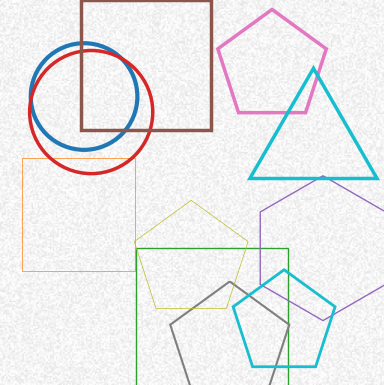[{"shape": "circle", "thickness": 3, "radius": 0.69, "center": [0.218, 0.749]}, {"shape": "square", "thickness": 0.5, "radius": 0.73, "center": [0.205, 0.442]}, {"shape": "square", "thickness": 1, "radius": 0.98, "center": [0.55, 0.161]}, {"shape": "circle", "thickness": 2.5, "radius": 0.8, "center": [0.237, 0.709]}, {"shape": "hexagon", "thickness": 1, "radius": 0.94, "center": [0.839, 0.355]}, {"shape": "square", "thickness": 2.5, "radius": 0.85, "center": [0.379, 0.832]}, {"shape": "pentagon", "thickness": 2.5, "radius": 0.74, "center": [0.707, 0.827]}, {"shape": "pentagon", "thickness": 1.5, "radius": 0.81, "center": [0.597, 0.106]}, {"shape": "pentagon", "thickness": 0.5, "radius": 0.78, "center": [0.497, 0.324]}, {"shape": "pentagon", "thickness": 2, "radius": 0.7, "center": [0.738, 0.16]}, {"shape": "triangle", "thickness": 2.5, "radius": 0.95, "center": [0.814, 0.632]}]